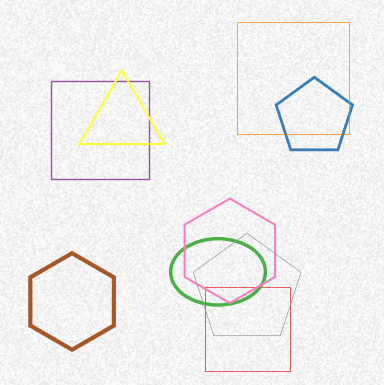[{"shape": "square", "thickness": 0.5, "radius": 0.55, "center": [0.642, 0.145]}, {"shape": "pentagon", "thickness": 2, "radius": 0.52, "center": [0.816, 0.695]}, {"shape": "oval", "thickness": 2.5, "radius": 0.62, "center": [0.566, 0.294]}, {"shape": "square", "thickness": 1, "radius": 0.63, "center": [0.26, 0.663]}, {"shape": "square", "thickness": 0.5, "radius": 0.73, "center": [0.761, 0.797]}, {"shape": "triangle", "thickness": 1.5, "radius": 0.64, "center": [0.316, 0.69]}, {"shape": "hexagon", "thickness": 3, "radius": 0.63, "center": [0.187, 0.217]}, {"shape": "hexagon", "thickness": 1.5, "radius": 0.68, "center": [0.597, 0.348]}, {"shape": "pentagon", "thickness": 0.5, "radius": 0.74, "center": [0.642, 0.247]}]